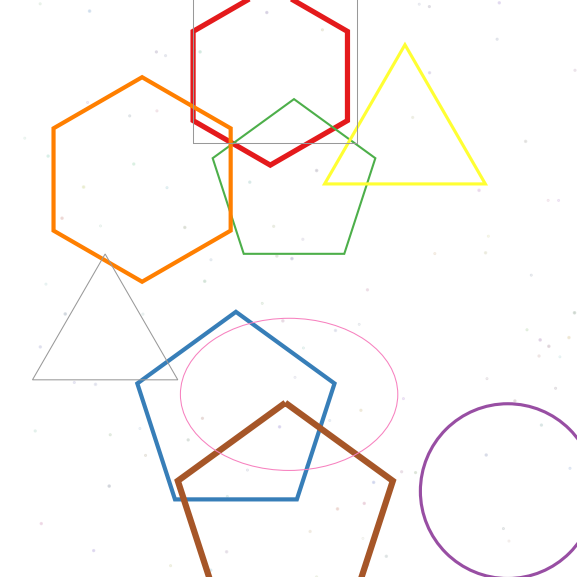[{"shape": "hexagon", "thickness": 2.5, "radius": 0.77, "center": [0.468, 0.868]}, {"shape": "pentagon", "thickness": 2, "radius": 0.9, "center": [0.409, 0.28]}, {"shape": "pentagon", "thickness": 1, "radius": 0.74, "center": [0.509, 0.679]}, {"shape": "circle", "thickness": 1.5, "radius": 0.76, "center": [0.879, 0.149]}, {"shape": "hexagon", "thickness": 2, "radius": 0.89, "center": [0.246, 0.688]}, {"shape": "triangle", "thickness": 1.5, "radius": 0.8, "center": [0.701, 0.761]}, {"shape": "pentagon", "thickness": 3, "radius": 0.98, "center": [0.494, 0.106]}, {"shape": "oval", "thickness": 0.5, "radius": 0.94, "center": [0.501, 0.316]}, {"shape": "square", "thickness": 0.5, "radius": 0.71, "center": [0.476, 0.895]}, {"shape": "triangle", "thickness": 0.5, "radius": 0.73, "center": [0.182, 0.414]}]